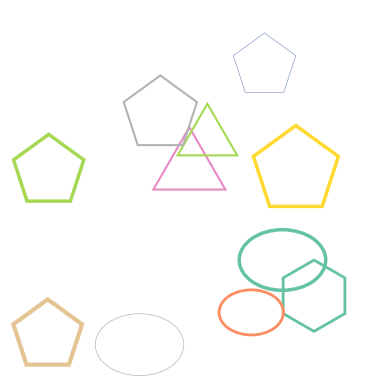[{"shape": "hexagon", "thickness": 2, "radius": 0.46, "center": [0.816, 0.232]}, {"shape": "oval", "thickness": 2.5, "radius": 0.56, "center": [0.734, 0.325]}, {"shape": "oval", "thickness": 2, "radius": 0.42, "center": [0.653, 0.189]}, {"shape": "pentagon", "thickness": 0.5, "radius": 0.43, "center": [0.687, 0.829]}, {"shape": "triangle", "thickness": 1.5, "radius": 0.54, "center": [0.492, 0.562]}, {"shape": "triangle", "thickness": 1.5, "radius": 0.45, "center": [0.539, 0.641]}, {"shape": "pentagon", "thickness": 2.5, "radius": 0.48, "center": [0.126, 0.555]}, {"shape": "pentagon", "thickness": 2.5, "radius": 0.58, "center": [0.769, 0.558]}, {"shape": "pentagon", "thickness": 3, "radius": 0.47, "center": [0.124, 0.129]}, {"shape": "pentagon", "thickness": 1.5, "radius": 0.5, "center": [0.416, 0.704]}, {"shape": "oval", "thickness": 0.5, "radius": 0.57, "center": [0.362, 0.105]}]